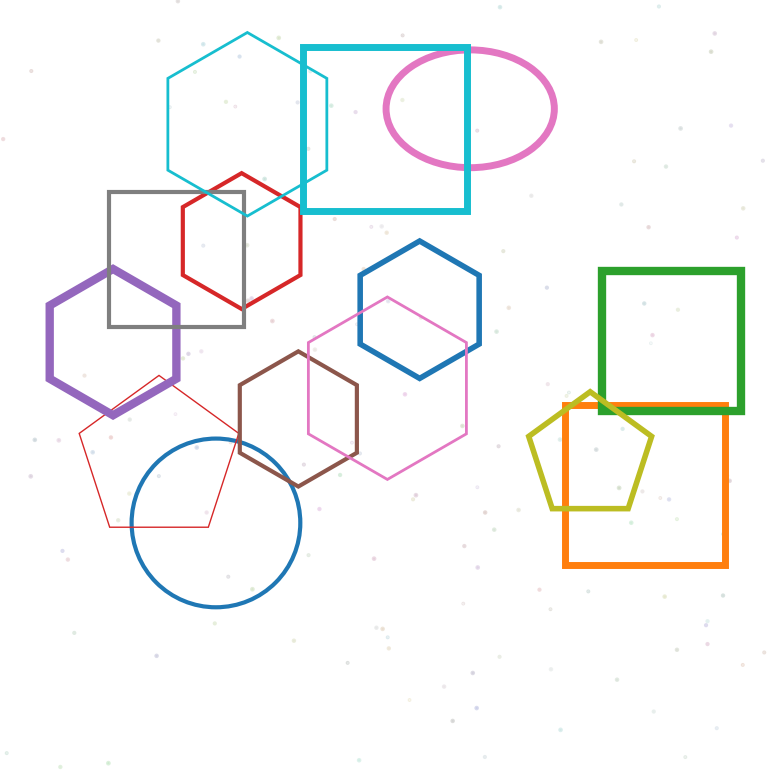[{"shape": "circle", "thickness": 1.5, "radius": 0.55, "center": [0.28, 0.321]}, {"shape": "hexagon", "thickness": 2, "radius": 0.45, "center": [0.545, 0.598]}, {"shape": "square", "thickness": 2.5, "radius": 0.52, "center": [0.837, 0.37]}, {"shape": "square", "thickness": 3, "radius": 0.45, "center": [0.872, 0.557]}, {"shape": "hexagon", "thickness": 1.5, "radius": 0.44, "center": [0.314, 0.687]}, {"shape": "pentagon", "thickness": 0.5, "radius": 0.54, "center": [0.206, 0.403]}, {"shape": "hexagon", "thickness": 3, "radius": 0.47, "center": [0.147, 0.556]}, {"shape": "hexagon", "thickness": 1.5, "radius": 0.44, "center": [0.387, 0.456]}, {"shape": "hexagon", "thickness": 1, "radius": 0.59, "center": [0.503, 0.496]}, {"shape": "oval", "thickness": 2.5, "radius": 0.55, "center": [0.611, 0.859]}, {"shape": "square", "thickness": 1.5, "radius": 0.44, "center": [0.229, 0.663]}, {"shape": "pentagon", "thickness": 2, "radius": 0.42, "center": [0.766, 0.407]}, {"shape": "square", "thickness": 2.5, "radius": 0.53, "center": [0.5, 0.832]}, {"shape": "hexagon", "thickness": 1, "radius": 0.6, "center": [0.321, 0.839]}]